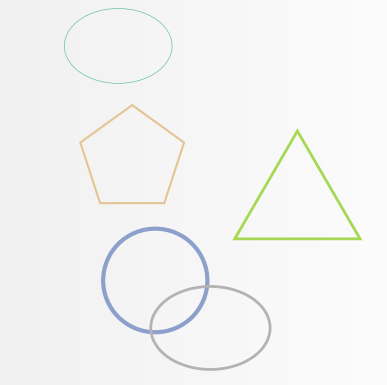[{"shape": "oval", "thickness": 0.5, "radius": 0.69, "center": [0.305, 0.881]}, {"shape": "circle", "thickness": 3, "radius": 0.67, "center": [0.401, 0.272]}, {"shape": "triangle", "thickness": 2, "radius": 0.93, "center": [0.767, 0.473]}, {"shape": "pentagon", "thickness": 1.5, "radius": 0.7, "center": [0.341, 0.586]}, {"shape": "oval", "thickness": 2, "radius": 0.77, "center": [0.543, 0.148]}]